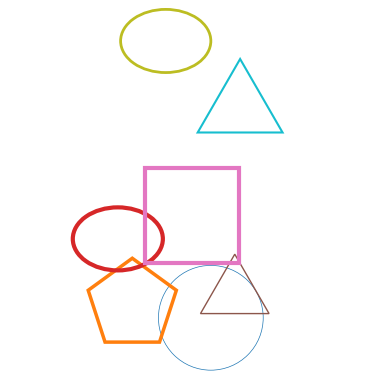[{"shape": "circle", "thickness": 0.5, "radius": 0.68, "center": [0.548, 0.175]}, {"shape": "pentagon", "thickness": 2.5, "radius": 0.6, "center": [0.344, 0.209]}, {"shape": "oval", "thickness": 3, "radius": 0.58, "center": [0.306, 0.38]}, {"shape": "triangle", "thickness": 1, "radius": 0.51, "center": [0.61, 0.237]}, {"shape": "square", "thickness": 3, "radius": 0.61, "center": [0.499, 0.44]}, {"shape": "oval", "thickness": 2, "radius": 0.59, "center": [0.43, 0.894]}, {"shape": "triangle", "thickness": 1.5, "radius": 0.64, "center": [0.624, 0.719]}]